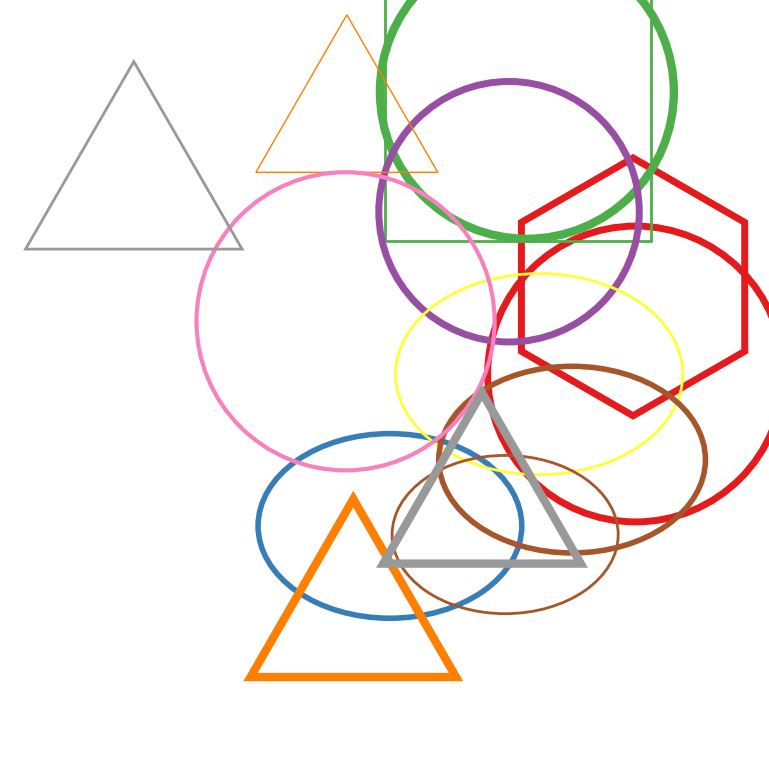[{"shape": "hexagon", "thickness": 2.5, "radius": 0.84, "center": [0.822, 0.627]}, {"shape": "circle", "thickness": 2.5, "radius": 0.96, "center": [0.825, 0.514]}, {"shape": "oval", "thickness": 2, "radius": 0.86, "center": [0.506, 0.317]}, {"shape": "square", "thickness": 1, "radius": 0.86, "center": [0.673, 0.859]}, {"shape": "circle", "thickness": 3, "radius": 0.95, "center": [0.684, 0.881]}, {"shape": "circle", "thickness": 2.5, "radius": 0.85, "center": [0.661, 0.725]}, {"shape": "triangle", "thickness": 3, "radius": 0.77, "center": [0.459, 0.198]}, {"shape": "triangle", "thickness": 0.5, "radius": 0.68, "center": [0.45, 0.844]}, {"shape": "oval", "thickness": 1, "radius": 0.93, "center": [0.7, 0.514]}, {"shape": "oval", "thickness": 1, "radius": 0.73, "center": [0.656, 0.306]}, {"shape": "oval", "thickness": 2, "radius": 0.87, "center": [0.743, 0.403]}, {"shape": "circle", "thickness": 1.5, "radius": 0.97, "center": [0.449, 0.583]}, {"shape": "triangle", "thickness": 3, "radius": 0.74, "center": [0.626, 0.342]}, {"shape": "triangle", "thickness": 1, "radius": 0.81, "center": [0.174, 0.758]}]